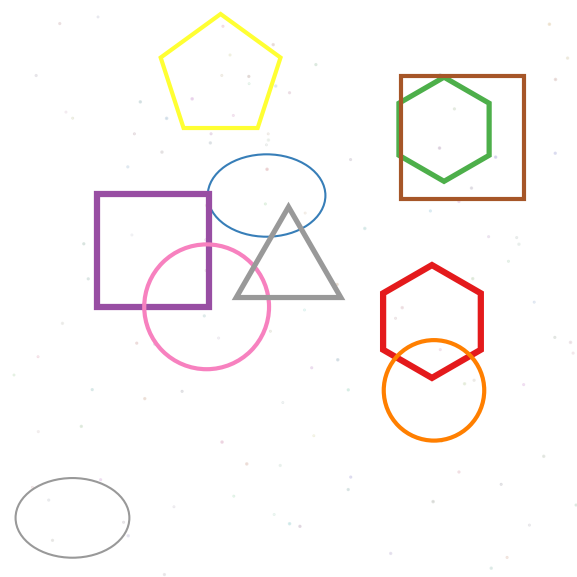[{"shape": "hexagon", "thickness": 3, "radius": 0.49, "center": [0.748, 0.442]}, {"shape": "oval", "thickness": 1, "radius": 0.51, "center": [0.462, 0.661]}, {"shape": "hexagon", "thickness": 2.5, "radius": 0.45, "center": [0.769, 0.775]}, {"shape": "square", "thickness": 3, "radius": 0.49, "center": [0.265, 0.565]}, {"shape": "circle", "thickness": 2, "radius": 0.43, "center": [0.752, 0.323]}, {"shape": "pentagon", "thickness": 2, "radius": 0.55, "center": [0.382, 0.866]}, {"shape": "square", "thickness": 2, "radius": 0.53, "center": [0.8, 0.761]}, {"shape": "circle", "thickness": 2, "radius": 0.54, "center": [0.358, 0.468]}, {"shape": "oval", "thickness": 1, "radius": 0.49, "center": [0.125, 0.102]}, {"shape": "triangle", "thickness": 2.5, "radius": 0.52, "center": [0.5, 0.536]}]